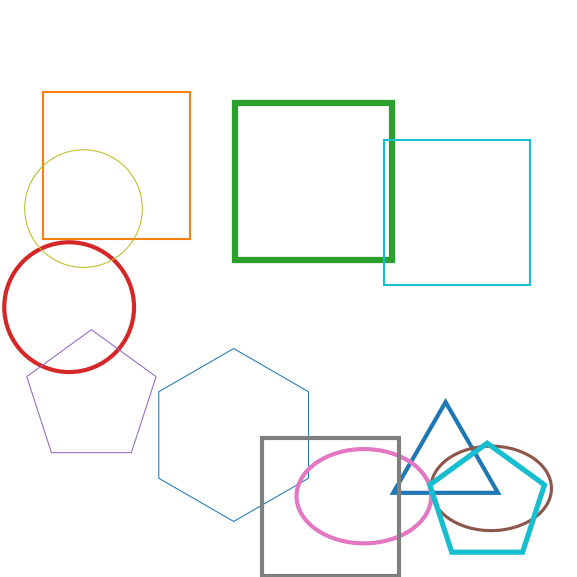[{"shape": "hexagon", "thickness": 0.5, "radius": 0.75, "center": [0.405, 0.246]}, {"shape": "triangle", "thickness": 2, "radius": 0.52, "center": [0.772, 0.198]}, {"shape": "square", "thickness": 1, "radius": 0.64, "center": [0.202, 0.712]}, {"shape": "square", "thickness": 3, "radius": 0.68, "center": [0.542, 0.685]}, {"shape": "circle", "thickness": 2, "radius": 0.56, "center": [0.12, 0.467]}, {"shape": "pentagon", "thickness": 0.5, "radius": 0.59, "center": [0.158, 0.311]}, {"shape": "oval", "thickness": 1.5, "radius": 0.52, "center": [0.85, 0.153]}, {"shape": "oval", "thickness": 2, "radius": 0.58, "center": [0.63, 0.14]}, {"shape": "square", "thickness": 2, "radius": 0.6, "center": [0.572, 0.121]}, {"shape": "circle", "thickness": 0.5, "radius": 0.51, "center": [0.145, 0.638]}, {"shape": "square", "thickness": 1, "radius": 0.63, "center": [0.792, 0.631]}, {"shape": "pentagon", "thickness": 2.5, "radius": 0.52, "center": [0.844, 0.127]}]